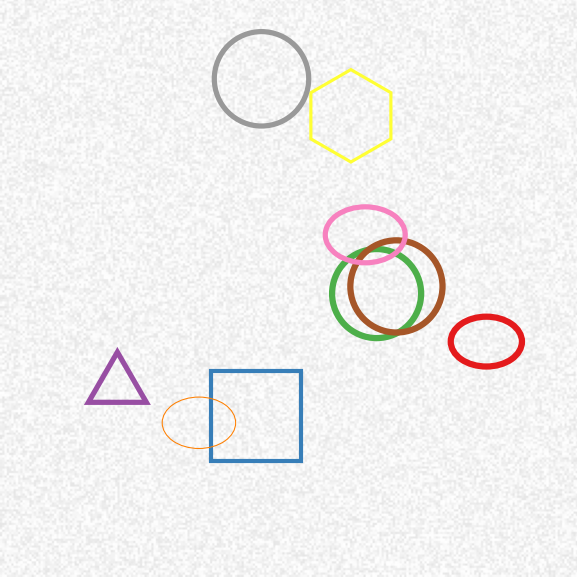[{"shape": "oval", "thickness": 3, "radius": 0.31, "center": [0.842, 0.408]}, {"shape": "square", "thickness": 2, "radius": 0.39, "center": [0.444, 0.279]}, {"shape": "circle", "thickness": 3, "radius": 0.39, "center": [0.652, 0.491]}, {"shape": "triangle", "thickness": 2.5, "radius": 0.29, "center": [0.203, 0.331]}, {"shape": "oval", "thickness": 0.5, "radius": 0.32, "center": [0.344, 0.267]}, {"shape": "hexagon", "thickness": 1.5, "radius": 0.4, "center": [0.608, 0.799]}, {"shape": "circle", "thickness": 3, "radius": 0.4, "center": [0.686, 0.503]}, {"shape": "oval", "thickness": 2.5, "radius": 0.35, "center": [0.632, 0.593]}, {"shape": "circle", "thickness": 2.5, "radius": 0.41, "center": [0.453, 0.863]}]